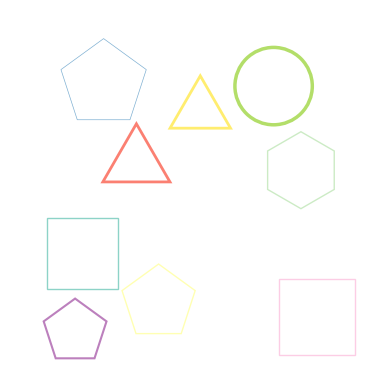[{"shape": "square", "thickness": 1, "radius": 0.46, "center": [0.214, 0.342]}, {"shape": "pentagon", "thickness": 1, "radius": 0.5, "center": [0.412, 0.214]}, {"shape": "triangle", "thickness": 2, "radius": 0.5, "center": [0.354, 0.578]}, {"shape": "pentagon", "thickness": 0.5, "radius": 0.58, "center": [0.269, 0.783]}, {"shape": "circle", "thickness": 2.5, "radius": 0.5, "center": [0.711, 0.776]}, {"shape": "square", "thickness": 1, "radius": 0.49, "center": [0.824, 0.177]}, {"shape": "pentagon", "thickness": 1.5, "radius": 0.43, "center": [0.195, 0.139]}, {"shape": "hexagon", "thickness": 1, "radius": 0.5, "center": [0.782, 0.558]}, {"shape": "triangle", "thickness": 2, "radius": 0.45, "center": [0.52, 0.712]}]